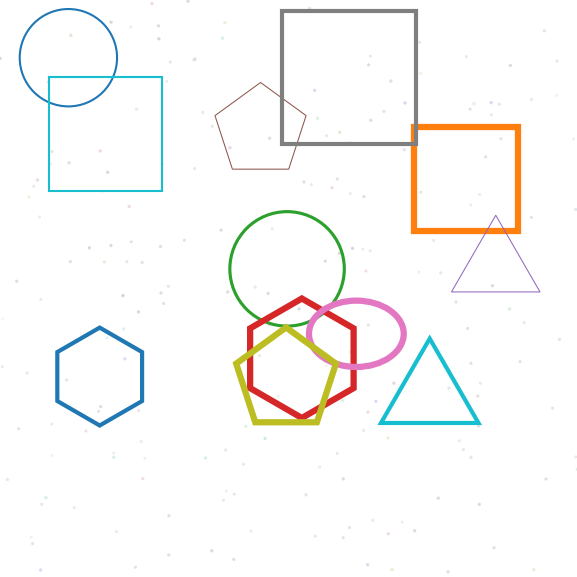[{"shape": "hexagon", "thickness": 2, "radius": 0.42, "center": [0.173, 0.347]}, {"shape": "circle", "thickness": 1, "radius": 0.42, "center": [0.118, 0.899]}, {"shape": "square", "thickness": 3, "radius": 0.45, "center": [0.807, 0.689]}, {"shape": "circle", "thickness": 1.5, "radius": 0.5, "center": [0.497, 0.534]}, {"shape": "hexagon", "thickness": 3, "radius": 0.52, "center": [0.523, 0.379]}, {"shape": "triangle", "thickness": 0.5, "radius": 0.44, "center": [0.858, 0.538]}, {"shape": "pentagon", "thickness": 0.5, "radius": 0.41, "center": [0.451, 0.773]}, {"shape": "oval", "thickness": 3, "radius": 0.41, "center": [0.617, 0.421]}, {"shape": "square", "thickness": 2, "radius": 0.58, "center": [0.605, 0.865]}, {"shape": "pentagon", "thickness": 3, "radius": 0.45, "center": [0.495, 0.341]}, {"shape": "square", "thickness": 1, "radius": 0.49, "center": [0.183, 0.767]}, {"shape": "triangle", "thickness": 2, "radius": 0.49, "center": [0.744, 0.315]}]